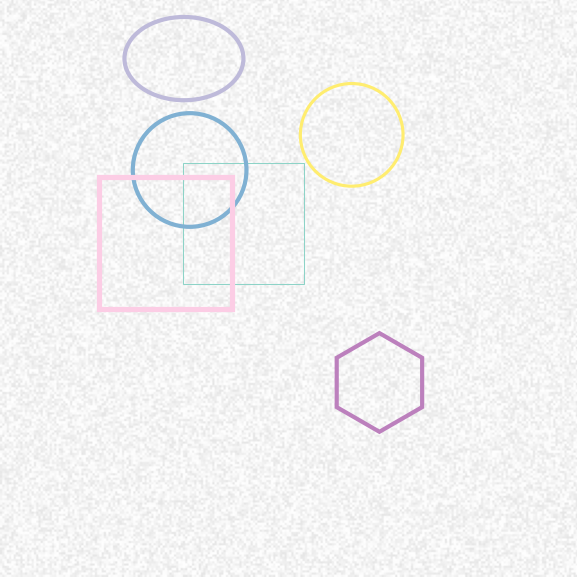[{"shape": "square", "thickness": 0.5, "radius": 0.52, "center": [0.422, 0.612]}, {"shape": "oval", "thickness": 2, "radius": 0.51, "center": [0.319, 0.898]}, {"shape": "circle", "thickness": 2, "radius": 0.49, "center": [0.328, 0.705]}, {"shape": "square", "thickness": 2.5, "radius": 0.57, "center": [0.287, 0.578]}, {"shape": "hexagon", "thickness": 2, "radius": 0.43, "center": [0.657, 0.337]}, {"shape": "circle", "thickness": 1.5, "radius": 0.44, "center": [0.609, 0.766]}]